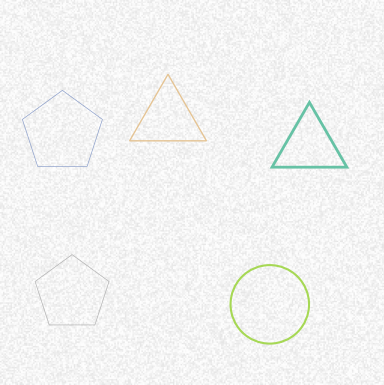[{"shape": "triangle", "thickness": 2, "radius": 0.56, "center": [0.804, 0.622]}, {"shape": "pentagon", "thickness": 0.5, "radius": 0.55, "center": [0.162, 0.656]}, {"shape": "circle", "thickness": 1.5, "radius": 0.51, "center": [0.701, 0.209]}, {"shape": "triangle", "thickness": 1, "radius": 0.58, "center": [0.436, 0.692]}, {"shape": "pentagon", "thickness": 0.5, "radius": 0.5, "center": [0.187, 0.238]}]